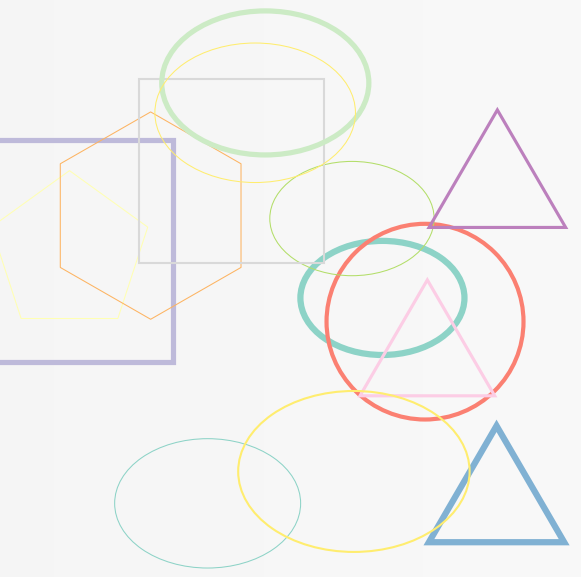[{"shape": "oval", "thickness": 0.5, "radius": 0.8, "center": [0.357, 0.128]}, {"shape": "oval", "thickness": 3, "radius": 0.71, "center": [0.658, 0.483]}, {"shape": "pentagon", "thickness": 0.5, "radius": 0.71, "center": [0.12, 0.562]}, {"shape": "square", "thickness": 2.5, "radius": 0.96, "center": [0.106, 0.564]}, {"shape": "circle", "thickness": 2, "radius": 0.85, "center": [0.731, 0.442]}, {"shape": "triangle", "thickness": 3, "radius": 0.67, "center": [0.854, 0.127]}, {"shape": "hexagon", "thickness": 0.5, "radius": 0.9, "center": [0.259, 0.626]}, {"shape": "oval", "thickness": 0.5, "radius": 0.71, "center": [0.606, 0.621]}, {"shape": "triangle", "thickness": 1.5, "radius": 0.67, "center": [0.735, 0.381]}, {"shape": "square", "thickness": 1, "radius": 0.8, "center": [0.398, 0.703]}, {"shape": "triangle", "thickness": 1.5, "radius": 0.68, "center": [0.856, 0.673]}, {"shape": "oval", "thickness": 2.5, "radius": 0.89, "center": [0.456, 0.856]}, {"shape": "oval", "thickness": 0.5, "radius": 0.86, "center": [0.439, 0.804]}, {"shape": "oval", "thickness": 1, "radius": 1.0, "center": [0.609, 0.183]}]